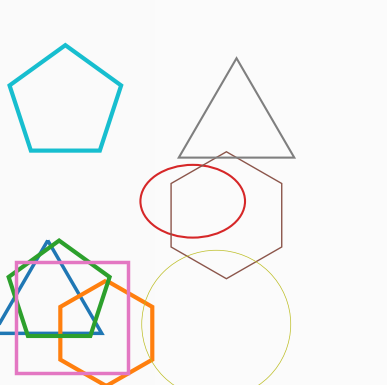[{"shape": "triangle", "thickness": 2.5, "radius": 0.8, "center": [0.123, 0.215]}, {"shape": "hexagon", "thickness": 3, "radius": 0.69, "center": [0.274, 0.134]}, {"shape": "pentagon", "thickness": 3, "radius": 0.68, "center": [0.153, 0.238]}, {"shape": "oval", "thickness": 1.5, "radius": 0.67, "center": [0.497, 0.477]}, {"shape": "hexagon", "thickness": 1, "radius": 0.82, "center": [0.584, 0.441]}, {"shape": "square", "thickness": 2.5, "radius": 0.72, "center": [0.186, 0.176]}, {"shape": "triangle", "thickness": 1.5, "radius": 0.86, "center": [0.61, 0.677]}, {"shape": "circle", "thickness": 0.5, "radius": 0.96, "center": [0.558, 0.158]}, {"shape": "pentagon", "thickness": 3, "radius": 0.76, "center": [0.169, 0.731]}]